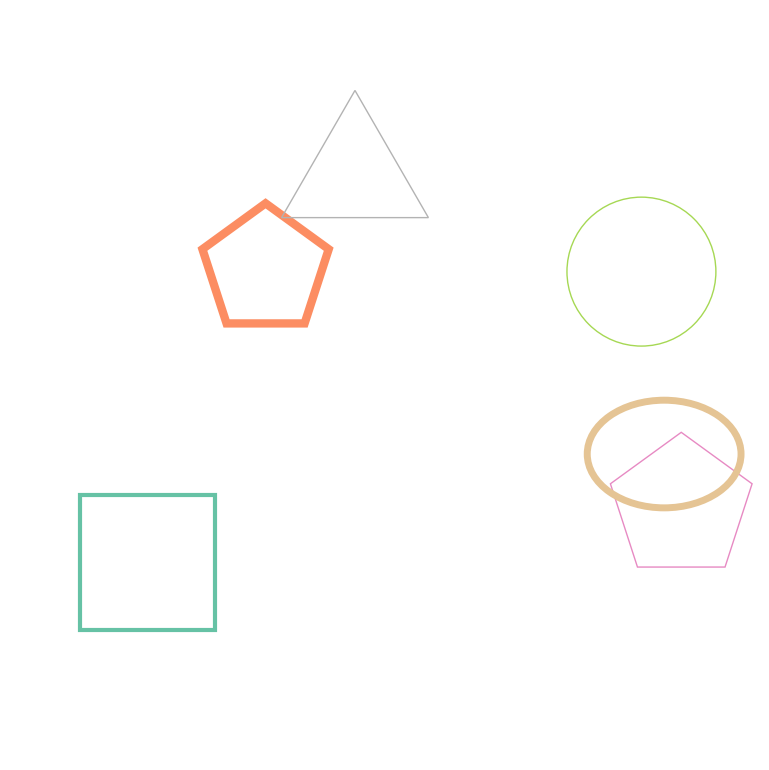[{"shape": "square", "thickness": 1.5, "radius": 0.44, "center": [0.192, 0.269]}, {"shape": "pentagon", "thickness": 3, "radius": 0.43, "center": [0.345, 0.65]}, {"shape": "pentagon", "thickness": 0.5, "radius": 0.48, "center": [0.885, 0.342]}, {"shape": "circle", "thickness": 0.5, "radius": 0.48, "center": [0.833, 0.647]}, {"shape": "oval", "thickness": 2.5, "radius": 0.5, "center": [0.863, 0.41]}, {"shape": "triangle", "thickness": 0.5, "radius": 0.55, "center": [0.461, 0.772]}]